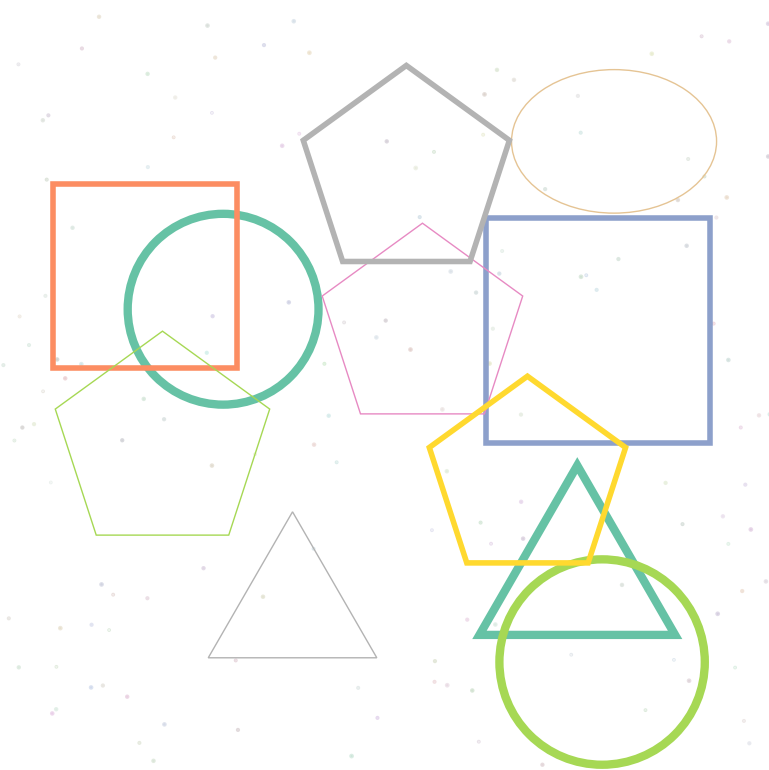[{"shape": "circle", "thickness": 3, "radius": 0.62, "center": [0.29, 0.598]}, {"shape": "triangle", "thickness": 3, "radius": 0.73, "center": [0.75, 0.249]}, {"shape": "square", "thickness": 2, "radius": 0.6, "center": [0.188, 0.642]}, {"shape": "square", "thickness": 2, "radius": 0.73, "center": [0.776, 0.571]}, {"shape": "pentagon", "thickness": 0.5, "radius": 0.68, "center": [0.549, 0.573]}, {"shape": "circle", "thickness": 3, "radius": 0.67, "center": [0.782, 0.14]}, {"shape": "pentagon", "thickness": 0.5, "radius": 0.73, "center": [0.211, 0.423]}, {"shape": "pentagon", "thickness": 2, "radius": 0.67, "center": [0.685, 0.377]}, {"shape": "oval", "thickness": 0.5, "radius": 0.67, "center": [0.797, 0.816]}, {"shape": "pentagon", "thickness": 2, "radius": 0.7, "center": [0.528, 0.774]}, {"shape": "triangle", "thickness": 0.5, "radius": 0.63, "center": [0.38, 0.209]}]